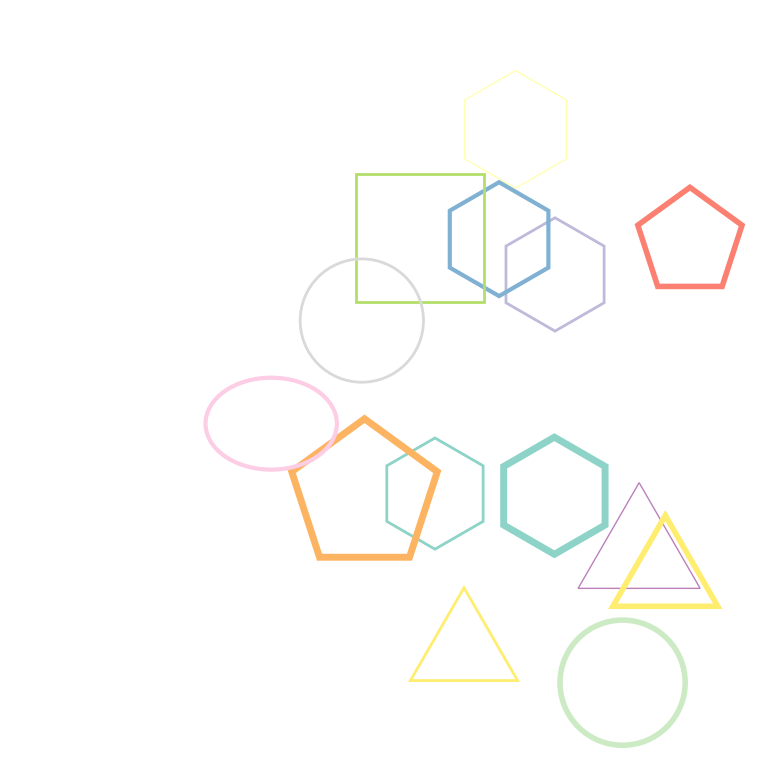[{"shape": "hexagon", "thickness": 2.5, "radius": 0.38, "center": [0.72, 0.356]}, {"shape": "hexagon", "thickness": 1, "radius": 0.36, "center": [0.565, 0.359]}, {"shape": "hexagon", "thickness": 0.5, "radius": 0.38, "center": [0.67, 0.832]}, {"shape": "hexagon", "thickness": 1, "radius": 0.37, "center": [0.721, 0.644]}, {"shape": "pentagon", "thickness": 2, "radius": 0.36, "center": [0.896, 0.686]}, {"shape": "hexagon", "thickness": 1.5, "radius": 0.37, "center": [0.648, 0.689]}, {"shape": "pentagon", "thickness": 2.5, "radius": 0.5, "center": [0.473, 0.357]}, {"shape": "square", "thickness": 1, "radius": 0.42, "center": [0.545, 0.691]}, {"shape": "oval", "thickness": 1.5, "radius": 0.43, "center": [0.352, 0.45]}, {"shape": "circle", "thickness": 1, "radius": 0.4, "center": [0.47, 0.584]}, {"shape": "triangle", "thickness": 0.5, "radius": 0.46, "center": [0.83, 0.282]}, {"shape": "circle", "thickness": 2, "radius": 0.41, "center": [0.809, 0.113]}, {"shape": "triangle", "thickness": 1, "radius": 0.4, "center": [0.603, 0.156]}, {"shape": "triangle", "thickness": 2, "radius": 0.39, "center": [0.864, 0.252]}]